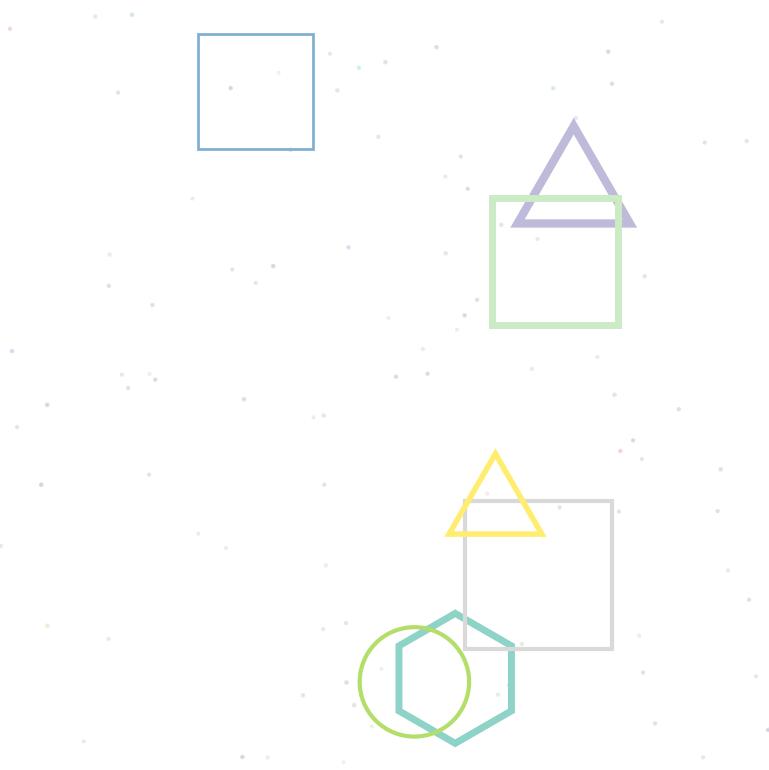[{"shape": "hexagon", "thickness": 2.5, "radius": 0.42, "center": [0.591, 0.119]}, {"shape": "triangle", "thickness": 3, "radius": 0.42, "center": [0.745, 0.752]}, {"shape": "square", "thickness": 1, "radius": 0.37, "center": [0.332, 0.881]}, {"shape": "circle", "thickness": 1.5, "radius": 0.36, "center": [0.538, 0.114]}, {"shape": "square", "thickness": 1.5, "radius": 0.48, "center": [0.699, 0.254]}, {"shape": "square", "thickness": 2.5, "radius": 0.41, "center": [0.721, 0.66]}, {"shape": "triangle", "thickness": 2, "radius": 0.35, "center": [0.643, 0.341]}]